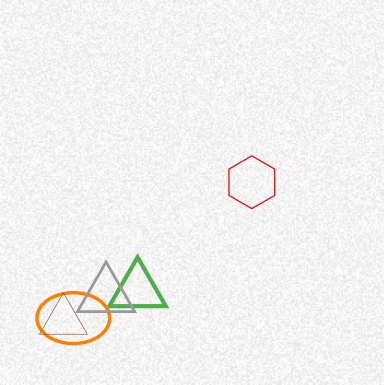[{"shape": "hexagon", "thickness": 1, "radius": 0.34, "center": [0.654, 0.527]}, {"shape": "triangle", "thickness": 3, "radius": 0.42, "center": [0.357, 0.247]}, {"shape": "oval", "thickness": 2.5, "radius": 0.47, "center": [0.191, 0.174]}, {"shape": "triangle", "thickness": 0.5, "radius": 0.36, "center": [0.165, 0.168]}, {"shape": "triangle", "thickness": 2, "radius": 0.43, "center": [0.276, 0.233]}]